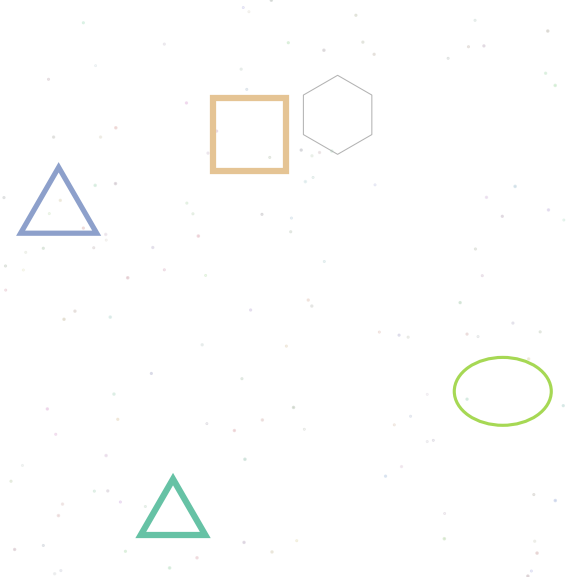[{"shape": "triangle", "thickness": 3, "radius": 0.32, "center": [0.3, 0.105]}, {"shape": "triangle", "thickness": 2.5, "radius": 0.38, "center": [0.102, 0.633]}, {"shape": "oval", "thickness": 1.5, "radius": 0.42, "center": [0.871, 0.321]}, {"shape": "square", "thickness": 3, "radius": 0.31, "center": [0.432, 0.766]}, {"shape": "hexagon", "thickness": 0.5, "radius": 0.34, "center": [0.585, 0.8]}]